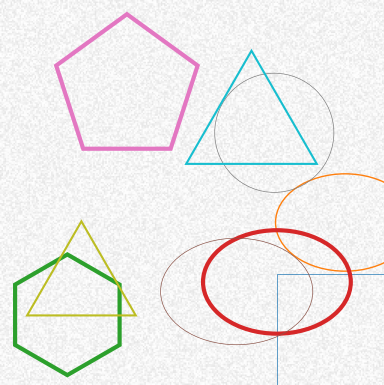[{"shape": "square", "thickness": 0.5, "radius": 0.85, "center": [0.889, 0.118]}, {"shape": "oval", "thickness": 1, "radius": 0.9, "center": [0.896, 0.422]}, {"shape": "hexagon", "thickness": 3, "radius": 0.78, "center": [0.175, 0.182]}, {"shape": "oval", "thickness": 3, "radius": 0.96, "center": [0.719, 0.268]}, {"shape": "oval", "thickness": 0.5, "radius": 0.99, "center": [0.615, 0.243]}, {"shape": "pentagon", "thickness": 3, "radius": 0.97, "center": [0.33, 0.77]}, {"shape": "circle", "thickness": 0.5, "radius": 0.77, "center": [0.712, 0.655]}, {"shape": "triangle", "thickness": 1.5, "radius": 0.81, "center": [0.211, 0.262]}, {"shape": "triangle", "thickness": 1.5, "radius": 0.98, "center": [0.653, 0.672]}]